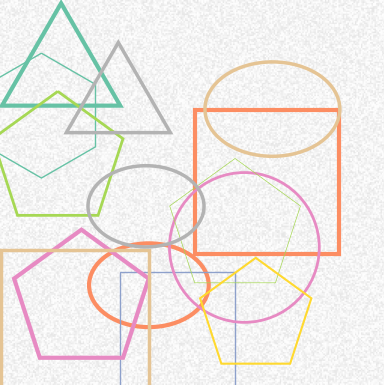[{"shape": "triangle", "thickness": 3, "radius": 0.89, "center": [0.159, 0.814]}, {"shape": "hexagon", "thickness": 1, "radius": 0.81, "center": [0.108, 0.7]}, {"shape": "square", "thickness": 3, "radius": 0.94, "center": [0.693, 0.527]}, {"shape": "oval", "thickness": 3, "radius": 0.78, "center": [0.387, 0.259]}, {"shape": "square", "thickness": 1, "radius": 0.75, "center": [0.461, 0.143]}, {"shape": "pentagon", "thickness": 3, "radius": 0.92, "center": [0.211, 0.22]}, {"shape": "circle", "thickness": 2, "radius": 0.97, "center": [0.635, 0.357]}, {"shape": "pentagon", "thickness": 2, "radius": 0.89, "center": [0.15, 0.585]}, {"shape": "pentagon", "thickness": 0.5, "radius": 0.89, "center": [0.611, 0.41]}, {"shape": "pentagon", "thickness": 1.5, "radius": 0.76, "center": [0.664, 0.178]}, {"shape": "square", "thickness": 2.5, "radius": 0.96, "center": [0.196, 0.159]}, {"shape": "oval", "thickness": 2.5, "radius": 0.88, "center": [0.708, 0.717]}, {"shape": "triangle", "thickness": 2.5, "radius": 0.78, "center": [0.307, 0.733]}, {"shape": "oval", "thickness": 2.5, "radius": 0.75, "center": [0.379, 0.464]}]